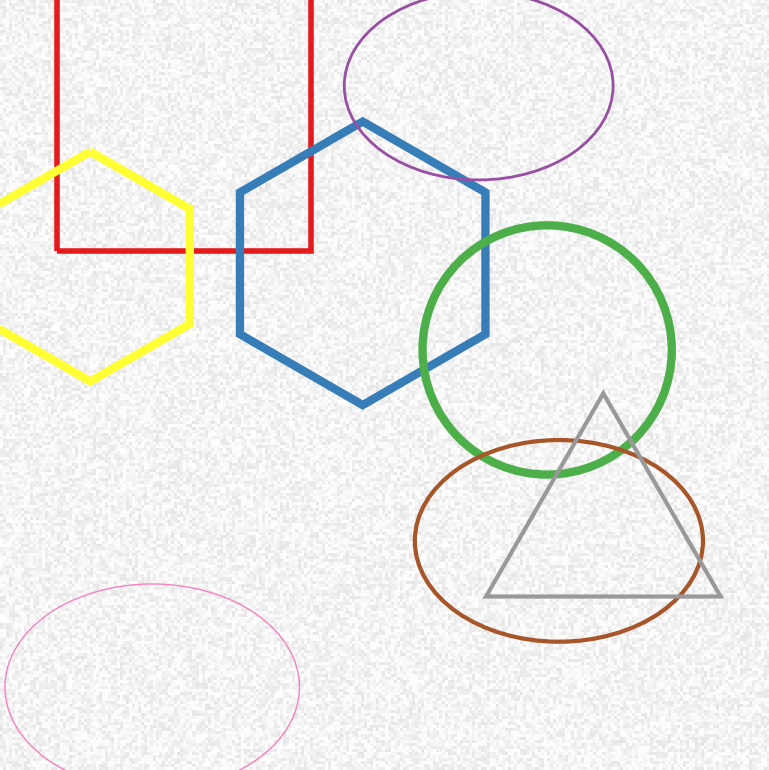[{"shape": "square", "thickness": 2, "radius": 0.83, "center": [0.239, 0.84]}, {"shape": "hexagon", "thickness": 3, "radius": 0.92, "center": [0.471, 0.658]}, {"shape": "circle", "thickness": 3, "radius": 0.81, "center": [0.711, 0.546]}, {"shape": "oval", "thickness": 1, "radius": 0.87, "center": [0.622, 0.889]}, {"shape": "hexagon", "thickness": 3, "radius": 0.75, "center": [0.117, 0.654]}, {"shape": "oval", "thickness": 1.5, "radius": 0.94, "center": [0.726, 0.298]}, {"shape": "oval", "thickness": 0.5, "radius": 0.96, "center": [0.198, 0.108]}, {"shape": "triangle", "thickness": 1.5, "radius": 0.88, "center": [0.784, 0.313]}]